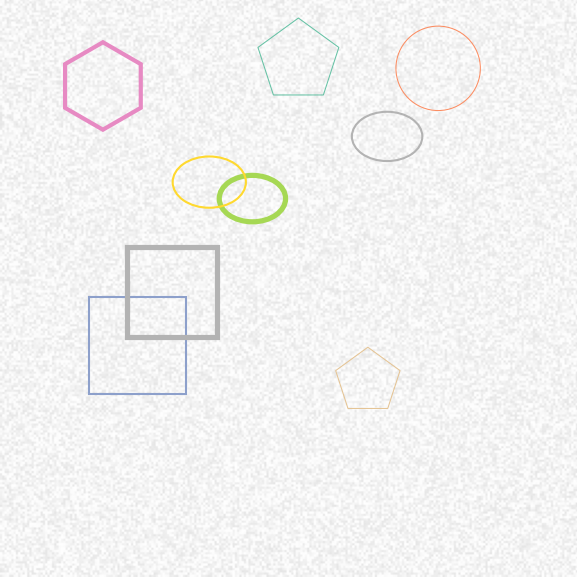[{"shape": "pentagon", "thickness": 0.5, "radius": 0.37, "center": [0.517, 0.894]}, {"shape": "circle", "thickness": 0.5, "radius": 0.37, "center": [0.759, 0.881]}, {"shape": "square", "thickness": 1, "radius": 0.42, "center": [0.238, 0.401]}, {"shape": "hexagon", "thickness": 2, "radius": 0.38, "center": [0.178, 0.85]}, {"shape": "oval", "thickness": 2.5, "radius": 0.29, "center": [0.437, 0.655]}, {"shape": "oval", "thickness": 1, "radius": 0.32, "center": [0.362, 0.684]}, {"shape": "pentagon", "thickness": 0.5, "radius": 0.29, "center": [0.637, 0.339]}, {"shape": "square", "thickness": 2.5, "radius": 0.39, "center": [0.298, 0.494]}, {"shape": "oval", "thickness": 1, "radius": 0.3, "center": [0.67, 0.763]}]